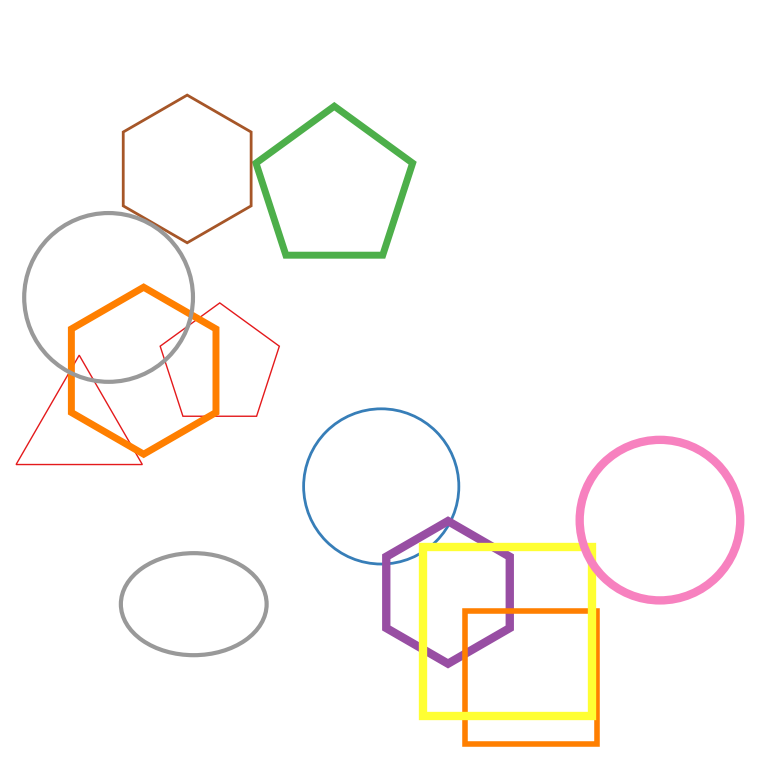[{"shape": "triangle", "thickness": 0.5, "radius": 0.47, "center": [0.103, 0.444]}, {"shape": "pentagon", "thickness": 0.5, "radius": 0.41, "center": [0.285, 0.525]}, {"shape": "circle", "thickness": 1, "radius": 0.5, "center": [0.495, 0.368]}, {"shape": "pentagon", "thickness": 2.5, "radius": 0.53, "center": [0.434, 0.755]}, {"shape": "hexagon", "thickness": 3, "radius": 0.46, "center": [0.582, 0.231]}, {"shape": "hexagon", "thickness": 2.5, "radius": 0.54, "center": [0.187, 0.519]}, {"shape": "square", "thickness": 2, "radius": 0.43, "center": [0.689, 0.12]}, {"shape": "square", "thickness": 3, "radius": 0.55, "center": [0.659, 0.18]}, {"shape": "hexagon", "thickness": 1, "radius": 0.48, "center": [0.243, 0.781]}, {"shape": "circle", "thickness": 3, "radius": 0.52, "center": [0.857, 0.325]}, {"shape": "oval", "thickness": 1.5, "radius": 0.47, "center": [0.252, 0.215]}, {"shape": "circle", "thickness": 1.5, "radius": 0.55, "center": [0.141, 0.614]}]